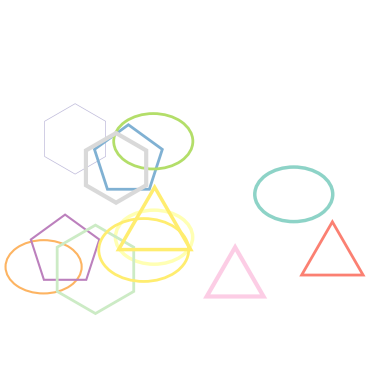[{"shape": "oval", "thickness": 2.5, "radius": 0.51, "center": [0.763, 0.495]}, {"shape": "oval", "thickness": 2.5, "radius": 0.5, "center": [0.4, 0.384]}, {"shape": "hexagon", "thickness": 0.5, "radius": 0.46, "center": [0.195, 0.639]}, {"shape": "triangle", "thickness": 2, "radius": 0.46, "center": [0.863, 0.332]}, {"shape": "pentagon", "thickness": 2, "radius": 0.46, "center": [0.333, 0.583]}, {"shape": "oval", "thickness": 1.5, "radius": 0.49, "center": [0.113, 0.307]}, {"shape": "oval", "thickness": 2, "radius": 0.51, "center": [0.398, 0.633]}, {"shape": "triangle", "thickness": 3, "radius": 0.43, "center": [0.611, 0.273]}, {"shape": "hexagon", "thickness": 3, "radius": 0.45, "center": [0.301, 0.564]}, {"shape": "pentagon", "thickness": 1.5, "radius": 0.47, "center": [0.169, 0.349]}, {"shape": "hexagon", "thickness": 2, "radius": 0.57, "center": [0.248, 0.3]}, {"shape": "oval", "thickness": 2, "radius": 0.58, "center": [0.373, 0.351]}, {"shape": "triangle", "thickness": 2.5, "radius": 0.54, "center": [0.402, 0.406]}]